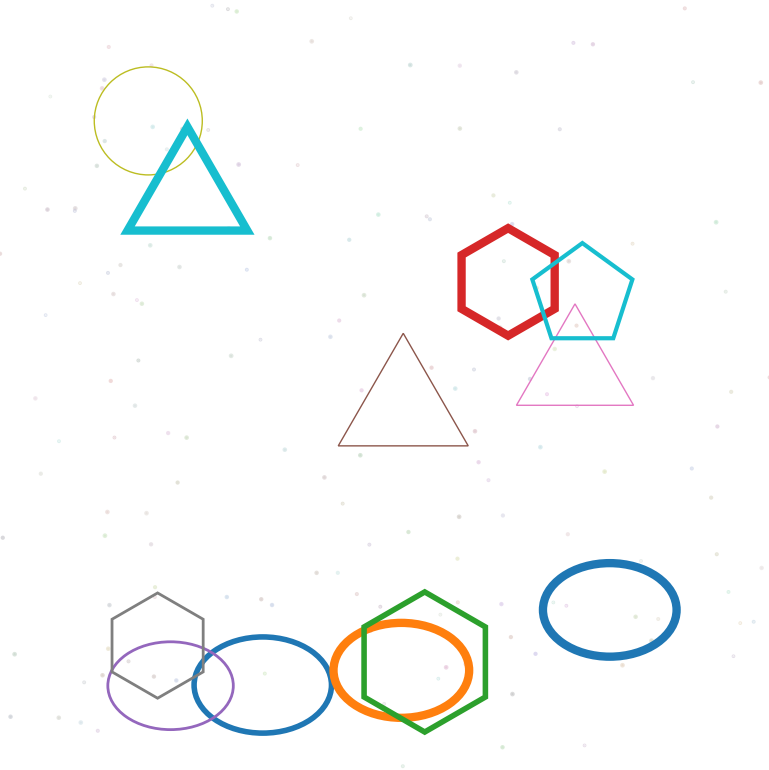[{"shape": "oval", "thickness": 3, "radius": 0.43, "center": [0.792, 0.208]}, {"shape": "oval", "thickness": 2, "radius": 0.45, "center": [0.341, 0.11]}, {"shape": "oval", "thickness": 3, "radius": 0.44, "center": [0.521, 0.129]}, {"shape": "hexagon", "thickness": 2, "radius": 0.45, "center": [0.552, 0.14]}, {"shape": "hexagon", "thickness": 3, "radius": 0.35, "center": [0.66, 0.634]}, {"shape": "oval", "thickness": 1, "radius": 0.41, "center": [0.222, 0.109]}, {"shape": "triangle", "thickness": 0.5, "radius": 0.49, "center": [0.524, 0.47]}, {"shape": "triangle", "thickness": 0.5, "radius": 0.44, "center": [0.747, 0.518]}, {"shape": "hexagon", "thickness": 1, "radius": 0.34, "center": [0.205, 0.162]}, {"shape": "circle", "thickness": 0.5, "radius": 0.35, "center": [0.193, 0.843]}, {"shape": "triangle", "thickness": 3, "radius": 0.45, "center": [0.243, 0.745]}, {"shape": "pentagon", "thickness": 1.5, "radius": 0.34, "center": [0.756, 0.616]}]